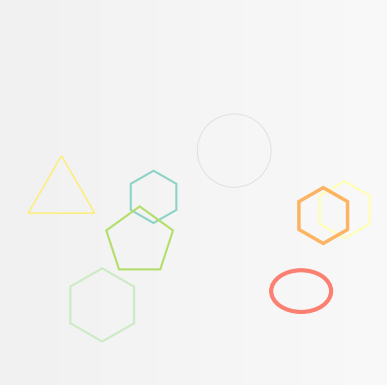[{"shape": "hexagon", "thickness": 1.5, "radius": 0.34, "center": [0.396, 0.489]}, {"shape": "hexagon", "thickness": 1.5, "radius": 0.37, "center": [0.889, 0.455]}, {"shape": "oval", "thickness": 3, "radius": 0.39, "center": [0.777, 0.244]}, {"shape": "hexagon", "thickness": 2.5, "radius": 0.36, "center": [0.834, 0.44]}, {"shape": "pentagon", "thickness": 1.5, "radius": 0.45, "center": [0.36, 0.373]}, {"shape": "circle", "thickness": 0.5, "radius": 0.48, "center": [0.604, 0.609]}, {"shape": "hexagon", "thickness": 1.5, "radius": 0.48, "center": [0.264, 0.208]}, {"shape": "triangle", "thickness": 1, "radius": 0.5, "center": [0.159, 0.496]}]